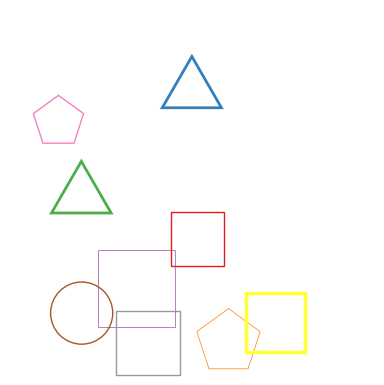[{"shape": "square", "thickness": 1, "radius": 0.35, "center": [0.513, 0.379]}, {"shape": "triangle", "thickness": 2, "radius": 0.44, "center": [0.498, 0.764]}, {"shape": "triangle", "thickness": 2, "radius": 0.45, "center": [0.211, 0.491]}, {"shape": "square", "thickness": 0.5, "radius": 0.5, "center": [0.355, 0.25]}, {"shape": "pentagon", "thickness": 0.5, "radius": 0.43, "center": [0.594, 0.112]}, {"shape": "square", "thickness": 2.5, "radius": 0.38, "center": [0.715, 0.162]}, {"shape": "circle", "thickness": 1, "radius": 0.4, "center": [0.212, 0.187]}, {"shape": "pentagon", "thickness": 1, "radius": 0.34, "center": [0.152, 0.684]}, {"shape": "square", "thickness": 1, "radius": 0.41, "center": [0.385, 0.108]}]